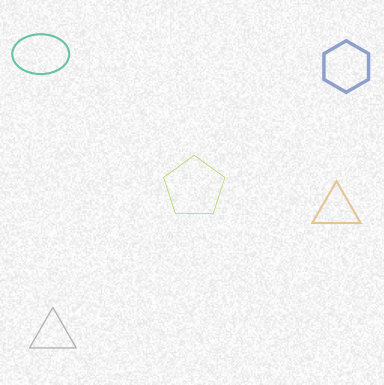[{"shape": "oval", "thickness": 1.5, "radius": 0.37, "center": [0.106, 0.859]}, {"shape": "hexagon", "thickness": 2.5, "radius": 0.33, "center": [0.899, 0.827]}, {"shape": "pentagon", "thickness": 0.5, "radius": 0.42, "center": [0.505, 0.513]}, {"shape": "triangle", "thickness": 1.5, "radius": 0.36, "center": [0.874, 0.457]}, {"shape": "triangle", "thickness": 1, "radius": 0.35, "center": [0.137, 0.131]}]